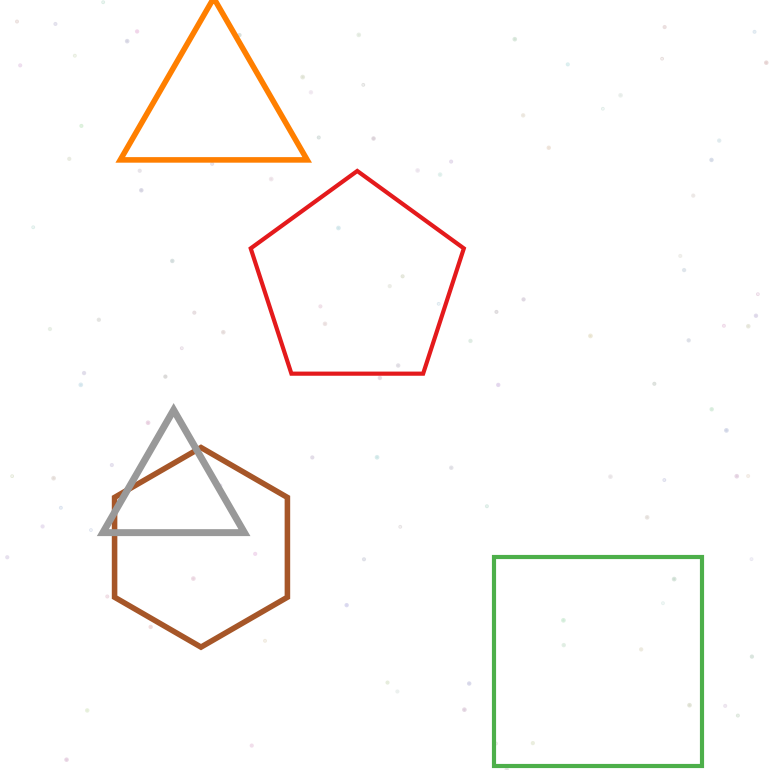[{"shape": "pentagon", "thickness": 1.5, "radius": 0.73, "center": [0.464, 0.632]}, {"shape": "square", "thickness": 1.5, "radius": 0.68, "center": [0.777, 0.141]}, {"shape": "triangle", "thickness": 2, "radius": 0.7, "center": [0.278, 0.862]}, {"shape": "hexagon", "thickness": 2, "radius": 0.65, "center": [0.261, 0.289]}, {"shape": "triangle", "thickness": 2.5, "radius": 0.53, "center": [0.226, 0.361]}]